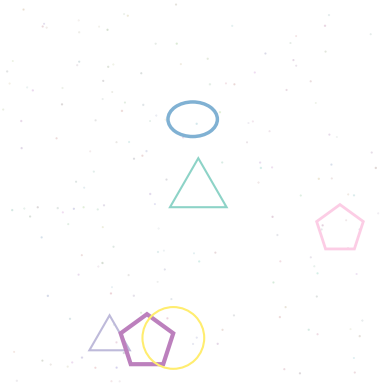[{"shape": "triangle", "thickness": 1.5, "radius": 0.42, "center": [0.515, 0.504]}, {"shape": "triangle", "thickness": 1.5, "radius": 0.3, "center": [0.285, 0.12]}, {"shape": "oval", "thickness": 2.5, "radius": 0.32, "center": [0.5, 0.69]}, {"shape": "pentagon", "thickness": 2, "radius": 0.32, "center": [0.883, 0.405]}, {"shape": "pentagon", "thickness": 3, "radius": 0.36, "center": [0.382, 0.112]}, {"shape": "circle", "thickness": 1.5, "radius": 0.4, "center": [0.45, 0.122]}]